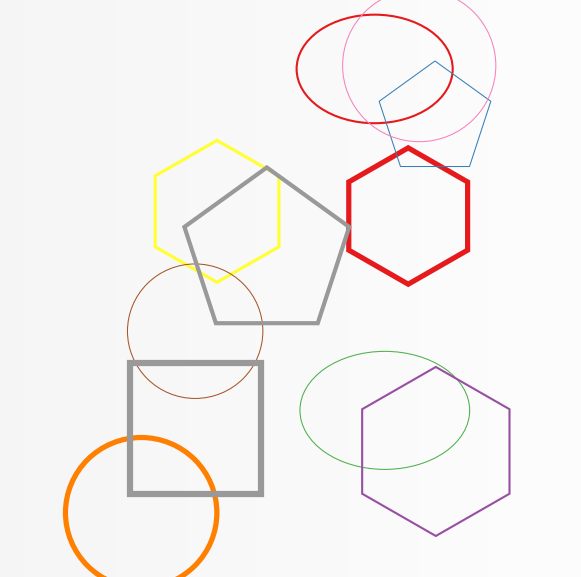[{"shape": "hexagon", "thickness": 2.5, "radius": 0.59, "center": [0.702, 0.625]}, {"shape": "oval", "thickness": 1, "radius": 0.67, "center": [0.645, 0.88]}, {"shape": "pentagon", "thickness": 0.5, "radius": 0.5, "center": [0.748, 0.792]}, {"shape": "oval", "thickness": 0.5, "radius": 0.73, "center": [0.662, 0.289]}, {"shape": "hexagon", "thickness": 1, "radius": 0.73, "center": [0.75, 0.217]}, {"shape": "circle", "thickness": 2.5, "radius": 0.65, "center": [0.243, 0.111]}, {"shape": "hexagon", "thickness": 1.5, "radius": 0.61, "center": [0.373, 0.633]}, {"shape": "circle", "thickness": 0.5, "radius": 0.58, "center": [0.336, 0.426]}, {"shape": "circle", "thickness": 0.5, "radius": 0.66, "center": [0.721, 0.886]}, {"shape": "square", "thickness": 3, "radius": 0.57, "center": [0.336, 0.257]}, {"shape": "pentagon", "thickness": 2, "radius": 0.75, "center": [0.459, 0.56]}]